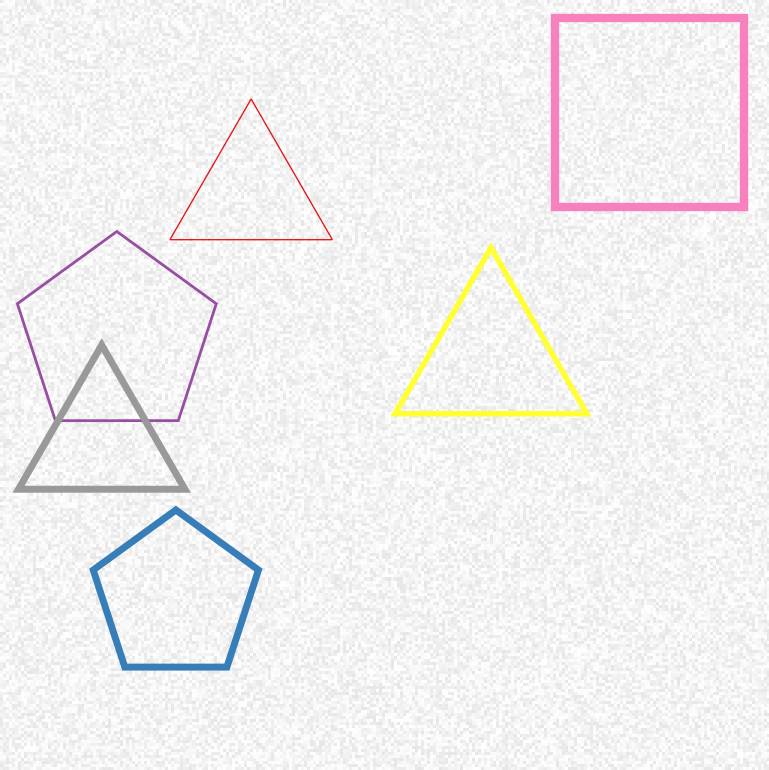[{"shape": "triangle", "thickness": 0.5, "radius": 0.61, "center": [0.326, 0.75]}, {"shape": "pentagon", "thickness": 2.5, "radius": 0.56, "center": [0.228, 0.225]}, {"shape": "pentagon", "thickness": 1, "radius": 0.68, "center": [0.152, 0.564]}, {"shape": "triangle", "thickness": 2, "radius": 0.72, "center": [0.638, 0.535]}, {"shape": "square", "thickness": 3, "radius": 0.61, "center": [0.843, 0.854]}, {"shape": "triangle", "thickness": 2.5, "radius": 0.62, "center": [0.132, 0.427]}]